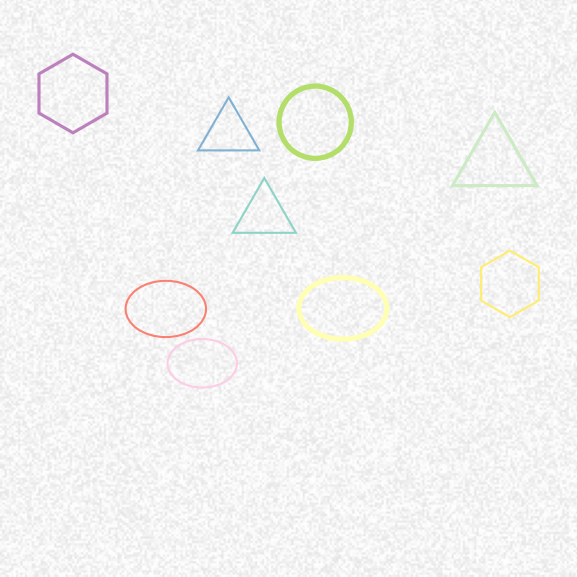[{"shape": "triangle", "thickness": 1, "radius": 0.32, "center": [0.458, 0.628]}, {"shape": "oval", "thickness": 2.5, "radius": 0.38, "center": [0.594, 0.465]}, {"shape": "oval", "thickness": 1, "radius": 0.35, "center": [0.287, 0.464]}, {"shape": "triangle", "thickness": 1, "radius": 0.31, "center": [0.396, 0.769]}, {"shape": "circle", "thickness": 2.5, "radius": 0.31, "center": [0.546, 0.787]}, {"shape": "oval", "thickness": 1, "radius": 0.3, "center": [0.35, 0.37]}, {"shape": "hexagon", "thickness": 1.5, "radius": 0.34, "center": [0.126, 0.837]}, {"shape": "triangle", "thickness": 1.5, "radius": 0.42, "center": [0.857, 0.72]}, {"shape": "hexagon", "thickness": 1, "radius": 0.29, "center": [0.883, 0.508]}]